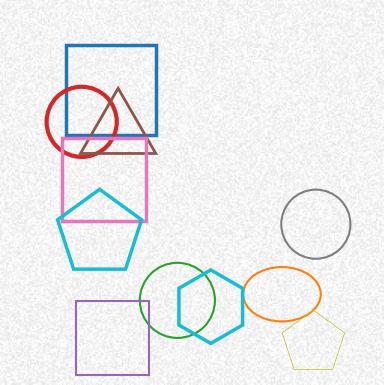[{"shape": "square", "thickness": 2.5, "radius": 0.58, "center": [0.288, 0.767]}, {"shape": "oval", "thickness": 1.5, "radius": 0.5, "center": [0.732, 0.236]}, {"shape": "circle", "thickness": 1.5, "radius": 0.49, "center": [0.461, 0.22]}, {"shape": "circle", "thickness": 3, "radius": 0.46, "center": [0.212, 0.684]}, {"shape": "square", "thickness": 1.5, "radius": 0.48, "center": [0.292, 0.122]}, {"shape": "triangle", "thickness": 2, "radius": 0.56, "center": [0.307, 0.658]}, {"shape": "square", "thickness": 2.5, "radius": 0.54, "center": [0.27, 0.534]}, {"shape": "circle", "thickness": 1.5, "radius": 0.45, "center": [0.82, 0.418]}, {"shape": "pentagon", "thickness": 0.5, "radius": 0.43, "center": [0.814, 0.109]}, {"shape": "pentagon", "thickness": 2.5, "radius": 0.57, "center": [0.259, 0.394]}, {"shape": "hexagon", "thickness": 2.5, "radius": 0.48, "center": [0.547, 0.203]}]